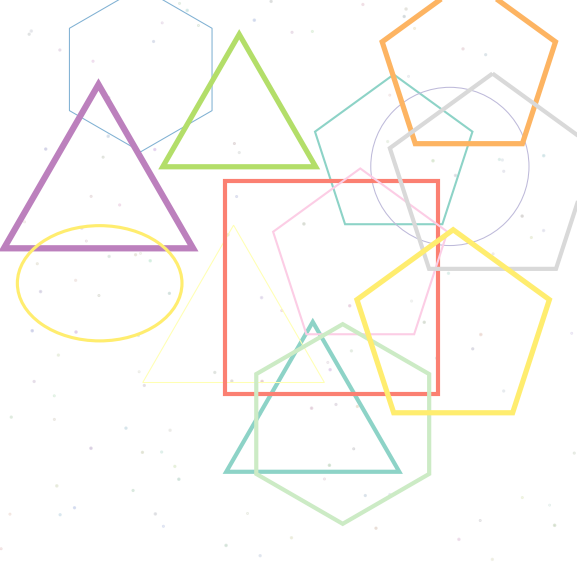[{"shape": "pentagon", "thickness": 1, "radius": 0.72, "center": [0.682, 0.727]}, {"shape": "triangle", "thickness": 2, "radius": 0.86, "center": [0.542, 0.269]}, {"shape": "triangle", "thickness": 0.5, "radius": 0.91, "center": [0.404, 0.428]}, {"shape": "circle", "thickness": 0.5, "radius": 0.68, "center": [0.779, 0.711]}, {"shape": "square", "thickness": 2, "radius": 0.92, "center": [0.574, 0.502]}, {"shape": "hexagon", "thickness": 0.5, "radius": 0.71, "center": [0.244, 0.879]}, {"shape": "pentagon", "thickness": 2.5, "radius": 0.79, "center": [0.812, 0.878]}, {"shape": "triangle", "thickness": 2.5, "radius": 0.76, "center": [0.414, 0.787]}, {"shape": "pentagon", "thickness": 1, "radius": 0.79, "center": [0.624, 0.549]}, {"shape": "pentagon", "thickness": 2, "radius": 0.93, "center": [0.853, 0.685]}, {"shape": "triangle", "thickness": 3, "radius": 0.95, "center": [0.171, 0.664]}, {"shape": "hexagon", "thickness": 2, "radius": 0.86, "center": [0.593, 0.265]}, {"shape": "pentagon", "thickness": 2.5, "radius": 0.88, "center": [0.785, 0.426]}, {"shape": "oval", "thickness": 1.5, "radius": 0.71, "center": [0.173, 0.509]}]